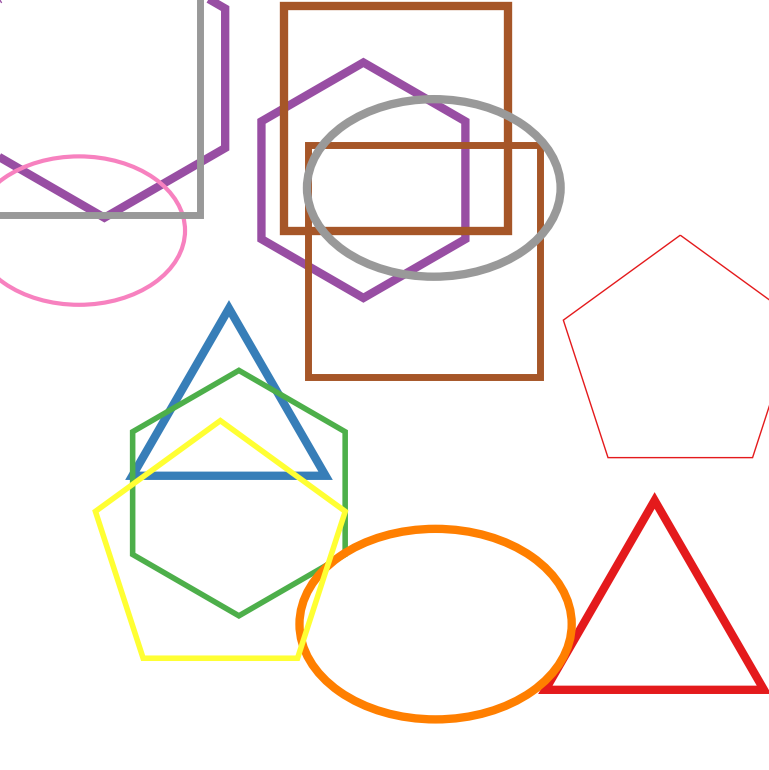[{"shape": "triangle", "thickness": 3, "radius": 0.82, "center": [0.85, 0.186]}, {"shape": "pentagon", "thickness": 0.5, "radius": 0.8, "center": [0.883, 0.535]}, {"shape": "triangle", "thickness": 3, "radius": 0.72, "center": [0.297, 0.455]}, {"shape": "hexagon", "thickness": 2, "radius": 0.8, "center": [0.31, 0.36]}, {"shape": "hexagon", "thickness": 3, "radius": 0.91, "center": [0.136, 0.898]}, {"shape": "hexagon", "thickness": 3, "radius": 0.76, "center": [0.472, 0.766]}, {"shape": "oval", "thickness": 3, "radius": 0.88, "center": [0.566, 0.189]}, {"shape": "pentagon", "thickness": 2, "radius": 0.85, "center": [0.286, 0.283]}, {"shape": "square", "thickness": 2.5, "radius": 0.75, "center": [0.551, 0.661]}, {"shape": "square", "thickness": 3, "radius": 0.73, "center": [0.514, 0.846]}, {"shape": "oval", "thickness": 1.5, "radius": 0.69, "center": [0.103, 0.701]}, {"shape": "square", "thickness": 2.5, "radius": 0.73, "center": [0.114, 0.866]}, {"shape": "oval", "thickness": 3, "radius": 0.82, "center": [0.563, 0.756]}]